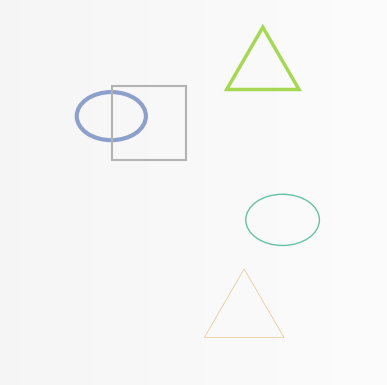[{"shape": "oval", "thickness": 1, "radius": 0.48, "center": [0.729, 0.429]}, {"shape": "oval", "thickness": 3, "radius": 0.45, "center": [0.287, 0.698]}, {"shape": "triangle", "thickness": 2.5, "radius": 0.54, "center": [0.678, 0.821]}, {"shape": "triangle", "thickness": 0.5, "radius": 0.59, "center": [0.63, 0.183]}, {"shape": "square", "thickness": 1.5, "radius": 0.48, "center": [0.385, 0.68]}]